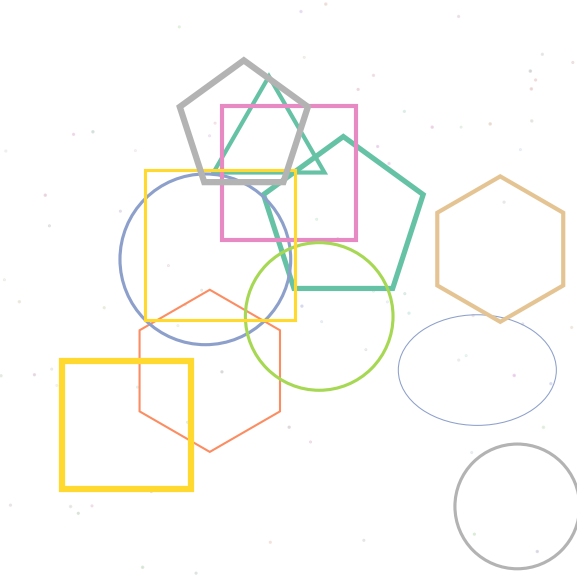[{"shape": "pentagon", "thickness": 2.5, "radius": 0.73, "center": [0.594, 0.617]}, {"shape": "triangle", "thickness": 2, "radius": 0.56, "center": [0.466, 0.756]}, {"shape": "hexagon", "thickness": 1, "radius": 0.7, "center": [0.363, 0.357]}, {"shape": "oval", "thickness": 0.5, "radius": 0.68, "center": [0.827, 0.358]}, {"shape": "circle", "thickness": 1.5, "radius": 0.74, "center": [0.356, 0.55]}, {"shape": "square", "thickness": 2, "radius": 0.58, "center": [0.5, 0.7]}, {"shape": "circle", "thickness": 1.5, "radius": 0.64, "center": [0.553, 0.451]}, {"shape": "square", "thickness": 1.5, "radius": 0.65, "center": [0.38, 0.574]}, {"shape": "square", "thickness": 3, "radius": 0.56, "center": [0.219, 0.264]}, {"shape": "hexagon", "thickness": 2, "radius": 0.63, "center": [0.866, 0.568]}, {"shape": "circle", "thickness": 1.5, "radius": 0.54, "center": [0.896, 0.122]}, {"shape": "pentagon", "thickness": 3, "radius": 0.58, "center": [0.422, 0.778]}]